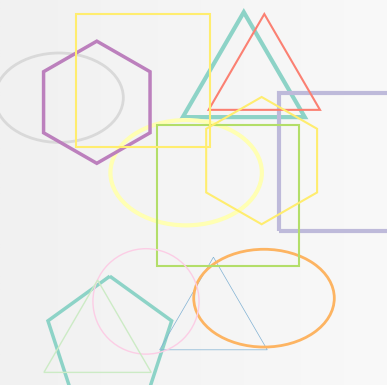[{"shape": "pentagon", "thickness": 2.5, "radius": 0.84, "center": [0.283, 0.115]}, {"shape": "triangle", "thickness": 3, "radius": 0.91, "center": [0.629, 0.787]}, {"shape": "oval", "thickness": 3, "radius": 0.98, "center": [0.48, 0.551]}, {"shape": "square", "thickness": 3, "radius": 0.89, "center": [0.9, 0.579]}, {"shape": "triangle", "thickness": 1.5, "radius": 0.83, "center": [0.682, 0.798]}, {"shape": "triangle", "thickness": 0.5, "radius": 0.8, "center": [0.551, 0.172]}, {"shape": "oval", "thickness": 2, "radius": 0.91, "center": [0.681, 0.226]}, {"shape": "square", "thickness": 1.5, "radius": 0.91, "center": [0.589, 0.493]}, {"shape": "circle", "thickness": 1, "radius": 0.68, "center": [0.377, 0.217]}, {"shape": "oval", "thickness": 2, "radius": 0.83, "center": [0.152, 0.746]}, {"shape": "hexagon", "thickness": 2.5, "radius": 0.79, "center": [0.25, 0.734]}, {"shape": "triangle", "thickness": 1, "radius": 0.8, "center": [0.252, 0.113]}, {"shape": "square", "thickness": 1.5, "radius": 0.87, "center": [0.37, 0.79]}, {"shape": "hexagon", "thickness": 1.5, "radius": 0.83, "center": [0.675, 0.583]}]